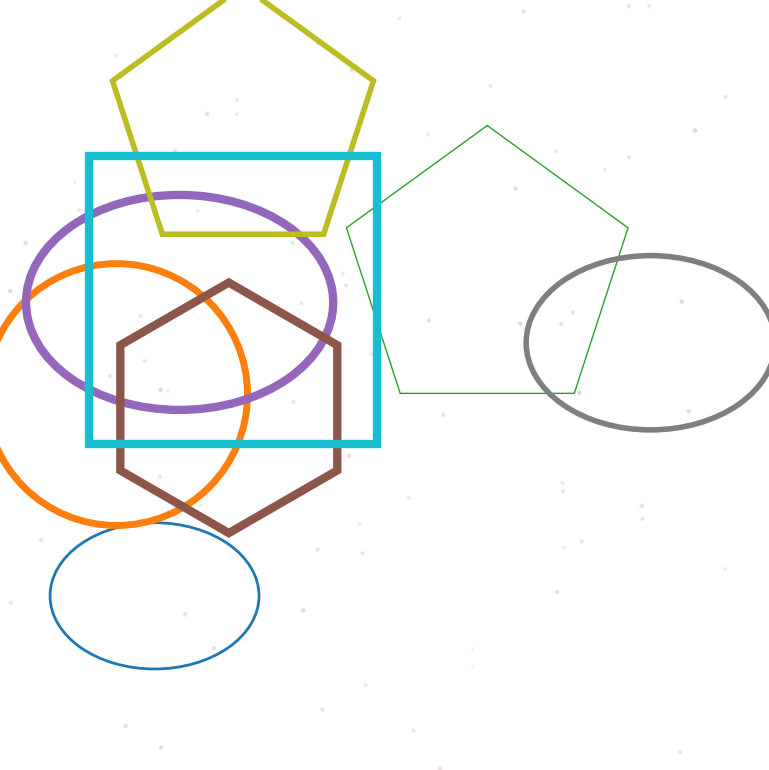[{"shape": "oval", "thickness": 1, "radius": 0.68, "center": [0.201, 0.226]}, {"shape": "circle", "thickness": 2.5, "radius": 0.85, "center": [0.151, 0.488]}, {"shape": "pentagon", "thickness": 0.5, "radius": 0.96, "center": [0.633, 0.645]}, {"shape": "oval", "thickness": 3, "radius": 1.0, "center": [0.233, 0.607]}, {"shape": "hexagon", "thickness": 3, "radius": 0.81, "center": [0.297, 0.47]}, {"shape": "oval", "thickness": 2, "radius": 0.81, "center": [0.845, 0.555]}, {"shape": "pentagon", "thickness": 2, "radius": 0.89, "center": [0.316, 0.84]}, {"shape": "square", "thickness": 3, "radius": 0.93, "center": [0.303, 0.61]}]